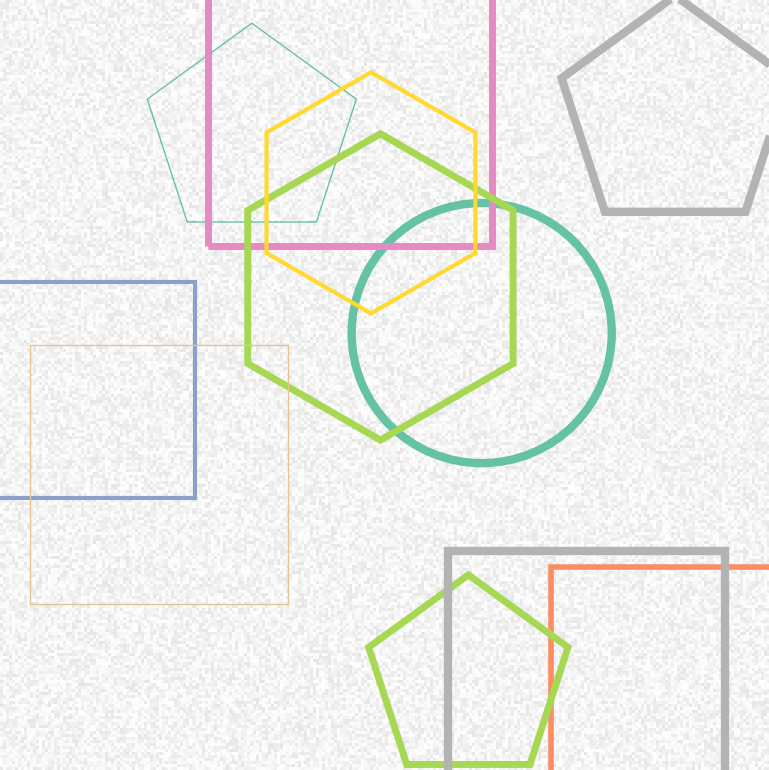[{"shape": "pentagon", "thickness": 0.5, "radius": 0.71, "center": [0.327, 0.827]}, {"shape": "circle", "thickness": 3, "radius": 0.84, "center": [0.626, 0.567]}, {"shape": "square", "thickness": 2, "radius": 0.73, "center": [0.861, 0.119]}, {"shape": "square", "thickness": 1.5, "radius": 0.7, "center": [0.113, 0.494]}, {"shape": "square", "thickness": 2.5, "radius": 0.92, "center": [0.455, 0.865]}, {"shape": "hexagon", "thickness": 2.5, "radius": 0.99, "center": [0.494, 0.627]}, {"shape": "pentagon", "thickness": 2.5, "radius": 0.68, "center": [0.608, 0.117]}, {"shape": "hexagon", "thickness": 1.5, "radius": 0.78, "center": [0.482, 0.75]}, {"shape": "square", "thickness": 0.5, "radius": 0.84, "center": [0.206, 0.383]}, {"shape": "square", "thickness": 3, "radius": 0.9, "center": [0.762, 0.105]}, {"shape": "pentagon", "thickness": 3, "radius": 0.78, "center": [0.877, 0.85]}]